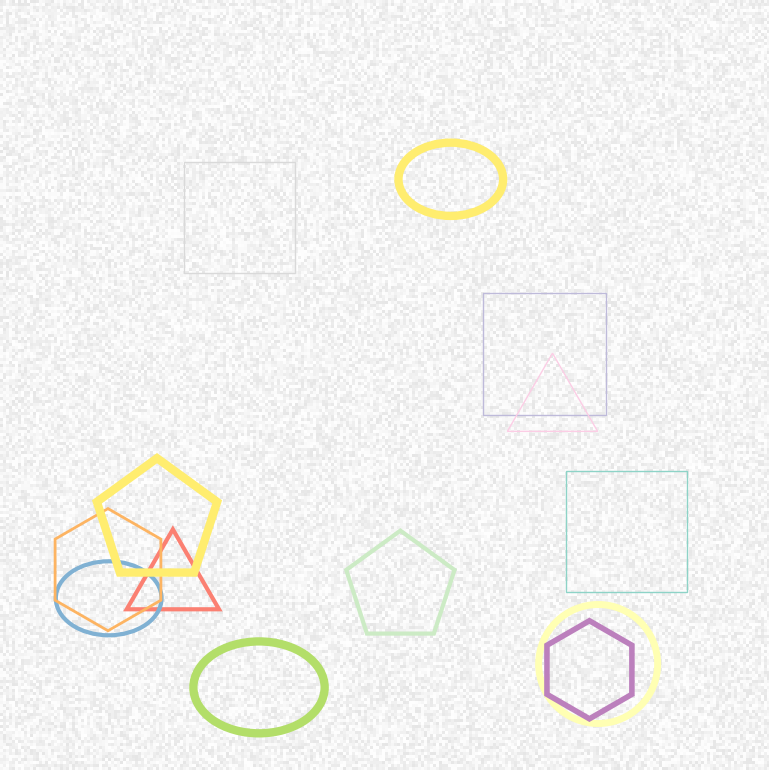[{"shape": "square", "thickness": 0.5, "radius": 0.39, "center": [0.814, 0.31]}, {"shape": "circle", "thickness": 2.5, "radius": 0.39, "center": [0.777, 0.138]}, {"shape": "square", "thickness": 0.5, "radius": 0.4, "center": [0.707, 0.54]}, {"shape": "triangle", "thickness": 1.5, "radius": 0.35, "center": [0.224, 0.243]}, {"shape": "oval", "thickness": 1.5, "radius": 0.34, "center": [0.141, 0.223]}, {"shape": "hexagon", "thickness": 1, "radius": 0.4, "center": [0.14, 0.26]}, {"shape": "oval", "thickness": 3, "radius": 0.43, "center": [0.336, 0.107]}, {"shape": "triangle", "thickness": 0.5, "radius": 0.34, "center": [0.718, 0.474]}, {"shape": "square", "thickness": 0.5, "radius": 0.36, "center": [0.311, 0.717]}, {"shape": "hexagon", "thickness": 2, "radius": 0.32, "center": [0.765, 0.13]}, {"shape": "pentagon", "thickness": 1.5, "radius": 0.37, "center": [0.52, 0.237]}, {"shape": "oval", "thickness": 3, "radius": 0.34, "center": [0.585, 0.767]}, {"shape": "pentagon", "thickness": 3, "radius": 0.41, "center": [0.204, 0.323]}]